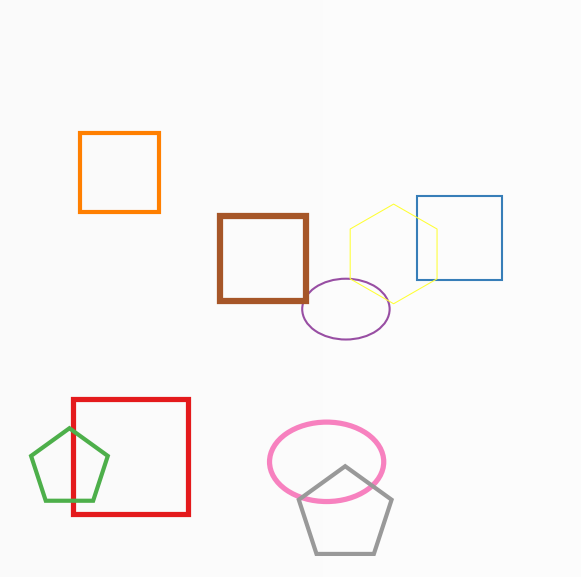[{"shape": "square", "thickness": 2.5, "radius": 0.5, "center": [0.225, 0.209]}, {"shape": "square", "thickness": 1, "radius": 0.36, "center": [0.791, 0.586]}, {"shape": "pentagon", "thickness": 2, "radius": 0.35, "center": [0.119, 0.188]}, {"shape": "oval", "thickness": 1, "radius": 0.38, "center": [0.595, 0.464]}, {"shape": "square", "thickness": 2, "radius": 0.34, "center": [0.205, 0.7]}, {"shape": "hexagon", "thickness": 0.5, "radius": 0.43, "center": [0.677, 0.559]}, {"shape": "square", "thickness": 3, "radius": 0.37, "center": [0.452, 0.552]}, {"shape": "oval", "thickness": 2.5, "radius": 0.49, "center": [0.562, 0.199]}, {"shape": "pentagon", "thickness": 2, "radius": 0.42, "center": [0.594, 0.108]}]